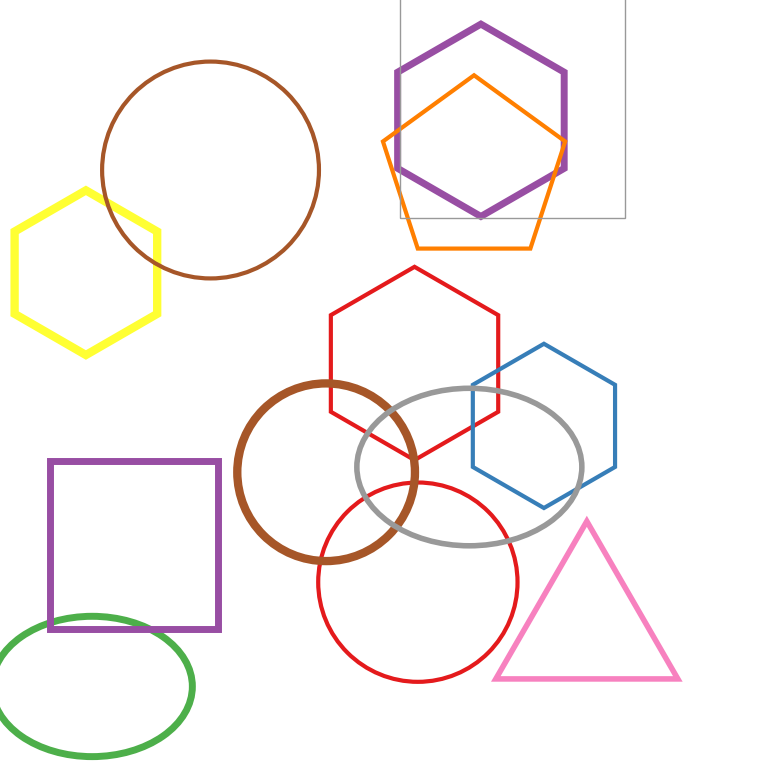[{"shape": "hexagon", "thickness": 1.5, "radius": 0.63, "center": [0.538, 0.528]}, {"shape": "circle", "thickness": 1.5, "radius": 0.65, "center": [0.543, 0.244]}, {"shape": "hexagon", "thickness": 1.5, "radius": 0.53, "center": [0.706, 0.447]}, {"shape": "oval", "thickness": 2.5, "radius": 0.65, "center": [0.12, 0.108]}, {"shape": "hexagon", "thickness": 2.5, "radius": 0.62, "center": [0.625, 0.844]}, {"shape": "square", "thickness": 2.5, "radius": 0.54, "center": [0.174, 0.293]}, {"shape": "pentagon", "thickness": 1.5, "radius": 0.62, "center": [0.616, 0.778]}, {"shape": "hexagon", "thickness": 3, "radius": 0.53, "center": [0.112, 0.646]}, {"shape": "circle", "thickness": 1.5, "radius": 0.7, "center": [0.273, 0.779]}, {"shape": "circle", "thickness": 3, "radius": 0.58, "center": [0.424, 0.387]}, {"shape": "triangle", "thickness": 2, "radius": 0.68, "center": [0.762, 0.187]}, {"shape": "oval", "thickness": 2, "radius": 0.73, "center": [0.61, 0.393]}, {"shape": "square", "thickness": 0.5, "radius": 0.73, "center": [0.665, 0.862]}]